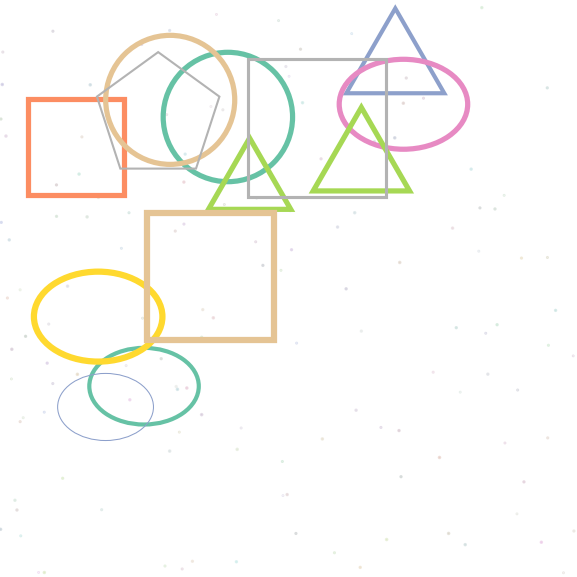[{"shape": "circle", "thickness": 2.5, "radius": 0.56, "center": [0.395, 0.797]}, {"shape": "oval", "thickness": 2, "radius": 0.47, "center": [0.249, 0.33]}, {"shape": "square", "thickness": 2.5, "radius": 0.41, "center": [0.131, 0.744]}, {"shape": "triangle", "thickness": 2, "radius": 0.49, "center": [0.684, 0.887]}, {"shape": "oval", "thickness": 0.5, "radius": 0.41, "center": [0.183, 0.294]}, {"shape": "oval", "thickness": 2.5, "radius": 0.56, "center": [0.699, 0.819]}, {"shape": "triangle", "thickness": 2.5, "radius": 0.48, "center": [0.626, 0.717]}, {"shape": "triangle", "thickness": 2.5, "radius": 0.41, "center": [0.432, 0.678]}, {"shape": "oval", "thickness": 3, "radius": 0.56, "center": [0.17, 0.451]}, {"shape": "circle", "thickness": 2.5, "radius": 0.56, "center": [0.295, 0.826]}, {"shape": "square", "thickness": 3, "radius": 0.55, "center": [0.364, 0.52]}, {"shape": "square", "thickness": 1.5, "radius": 0.59, "center": [0.549, 0.778]}, {"shape": "pentagon", "thickness": 1, "radius": 0.56, "center": [0.274, 0.797]}]